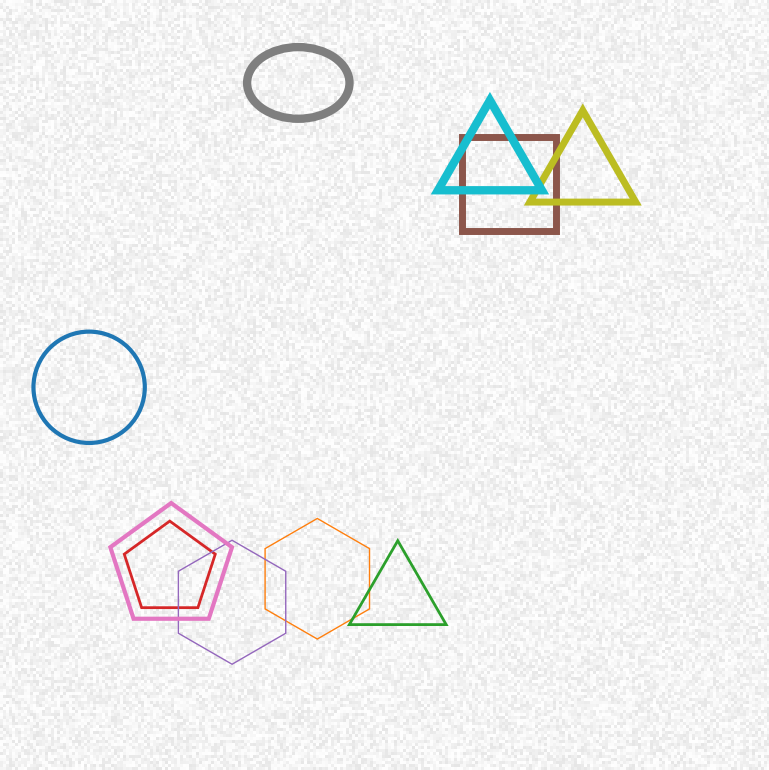[{"shape": "circle", "thickness": 1.5, "radius": 0.36, "center": [0.116, 0.497]}, {"shape": "hexagon", "thickness": 0.5, "radius": 0.39, "center": [0.412, 0.248]}, {"shape": "triangle", "thickness": 1, "radius": 0.36, "center": [0.517, 0.225]}, {"shape": "pentagon", "thickness": 1, "radius": 0.31, "center": [0.22, 0.261]}, {"shape": "hexagon", "thickness": 0.5, "radius": 0.4, "center": [0.301, 0.218]}, {"shape": "square", "thickness": 2.5, "radius": 0.3, "center": [0.661, 0.761]}, {"shape": "pentagon", "thickness": 1.5, "radius": 0.42, "center": [0.222, 0.264]}, {"shape": "oval", "thickness": 3, "radius": 0.33, "center": [0.387, 0.892]}, {"shape": "triangle", "thickness": 2.5, "radius": 0.4, "center": [0.757, 0.777]}, {"shape": "triangle", "thickness": 3, "radius": 0.39, "center": [0.636, 0.792]}]